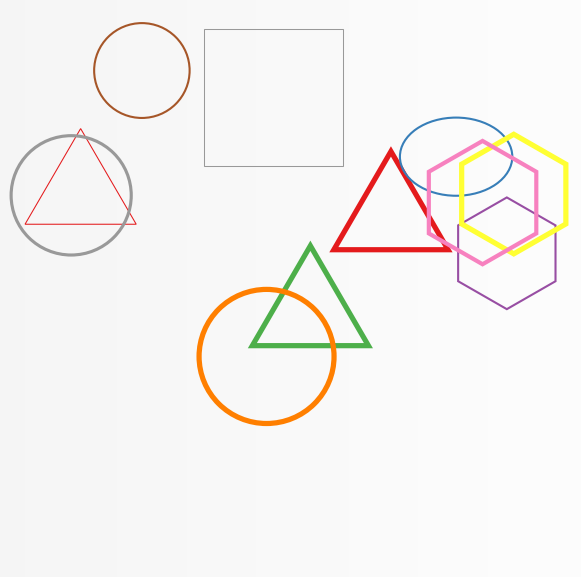[{"shape": "triangle", "thickness": 2.5, "radius": 0.57, "center": [0.673, 0.623]}, {"shape": "triangle", "thickness": 0.5, "radius": 0.55, "center": [0.139, 0.666]}, {"shape": "oval", "thickness": 1, "radius": 0.48, "center": [0.785, 0.728]}, {"shape": "triangle", "thickness": 2.5, "radius": 0.58, "center": [0.534, 0.458]}, {"shape": "hexagon", "thickness": 1, "radius": 0.48, "center": [0.872, 0.561]}, {"shape": "circle", "thickness": 2.5, "radius": 0.58, "center": [0.459, 0.382]}, {"shape": "hexagon", "thickness": 2.5, "radius": 0.52, "center": [0.884, 0.663]}, {"shape": "circle", "thickness": 1, "radius": 0.41, "center": [0.244, 0.877]}, {"shape": "hexagon", "thickness": 2, "radius": 0.53, "center": [0.83, 0.648]}, {"shape": "circle", "thickness": 1.5, "radius": 0.52, "center": [0.122, 0.661]}, {"shape": "square", "thickness": 0.5, "radius": 0.59, "center": [0.471, 0.831]}]